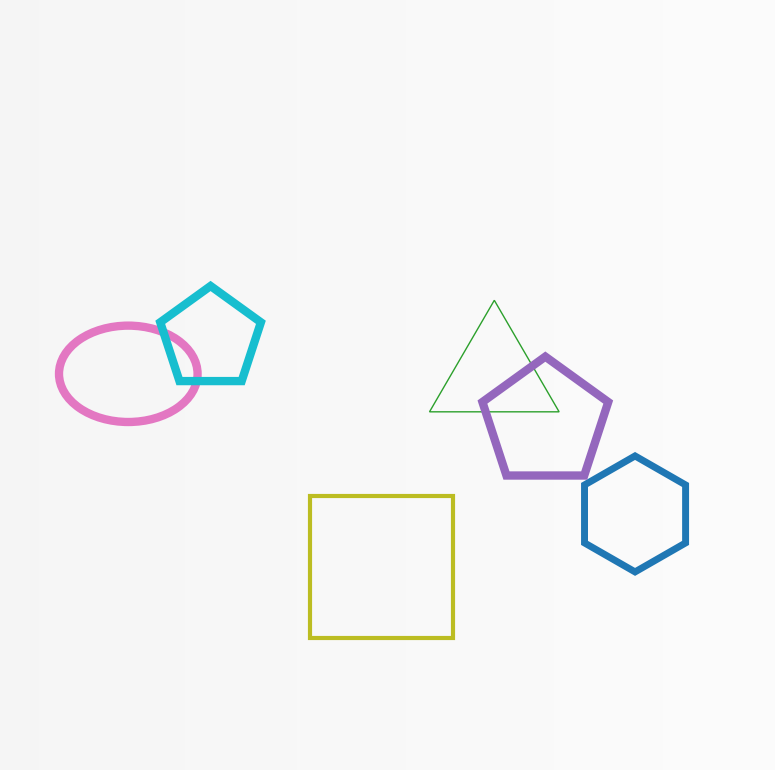[{"shape": "hexagon", "thickness": 2.5, "radius": 0.38, "center": [0.819, 0.333]}, {"shape": "triangle", "thickness": 0.5, "radius": 0.48, "center": [0.638, 0.513]}, {"shape": "pentagon", "thickness": 3, "radius": 0.43, "center": [0.704, 0.452]}, {"shape": "oval", "thickness": 3, "radius": 0.45, "center": [0.166, 0.515]}, {"shape": "square", "thickness": 1.5, "radius": 0.46, "center": [0.492, 0.263]}, {"shape": "pentagon", "thickness": 3, "radius": 0.34, "center": [0.272, 0.56]}]